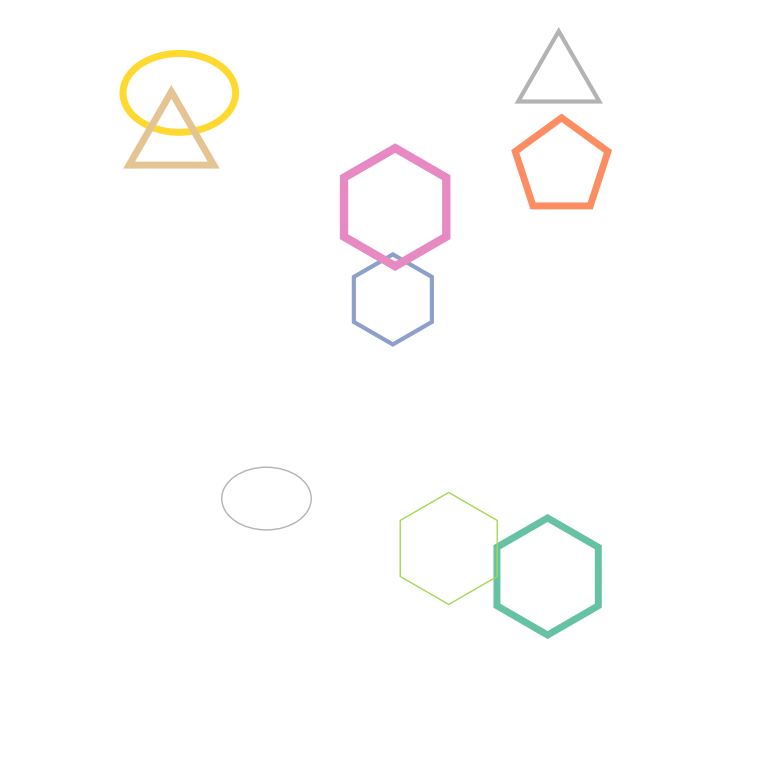[{"shape": "hexagon", "thickness": 2.5, "radius": 0.38, "center": [0.711, 0.251]}, {"shape": "pentagon", "thickness": 2.5, "radius": 0.32, "center": [0.729, 0.784]}, {"shape": "hexagon", "thickness": 1.5, "radius": 0.29, "center": [0.51, 0.611]}, {"shape": "hexagon", "thickness": 3, "radius": 0.38, "center": [0.513, 0.731]}, {"shape": "hexagon", "thickness": 0.5, "radius": 0.36, "center": [0.583, 0.288]}, {"shape": "oval", "thickness": 2.5, "radius": 0.37, "center": [0.233, 0.879]}, {"shape": "triangle", "thickness": 2.5, "radius": 0.32, "center": [0.223, 0.817]}, {"shape": "oval", "thickness": 0.5, "radius": 0.29, "center": [0.346, 0.352]}, {"shape": "triangle", "thickness": 1.5, "radius": 0.3, "center": [0.726, 0.899]}]